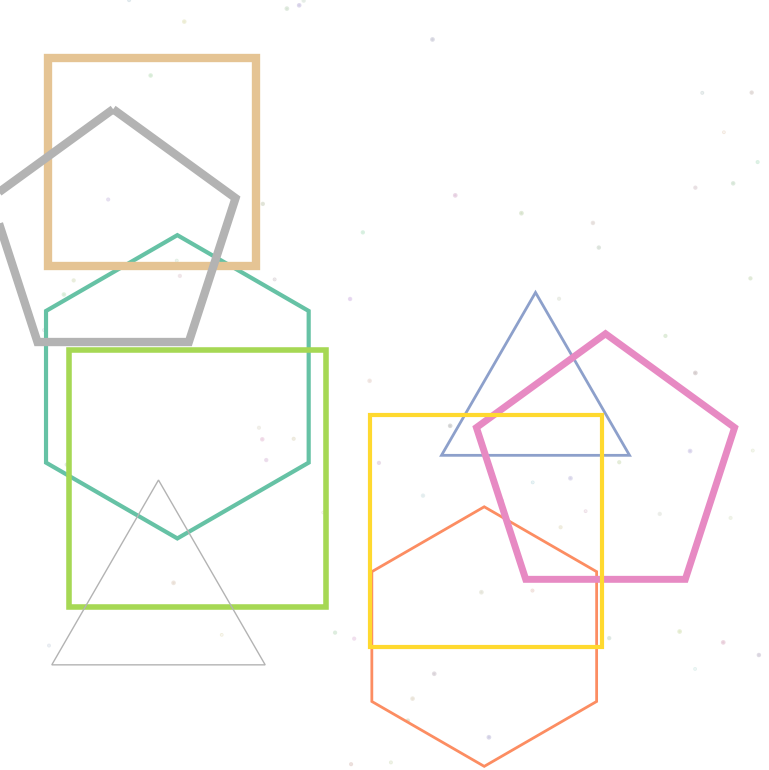[{"shape": "hexagon", "thickness": 1.5, "radius": 0.98, "center": [0.23, 0.498]}, {"shape": "hexagon", "thickness": 1, "radius": 0.84, "center": [0.629, 0.173]}, {"shape": "triangle", "thickness": 1, "radius": 0.7, "center": [0.695, 0.479]}, {"shape": "pentagon", "thickness": 2.5, "radius": 0.88, "center": [0.786, 0.39]}, {"shape": "square", "thickness": 2, "radius": 0.83, "center": [0.256, 0.378]}, {"shape": "square", "thickness": 1.5, "radius": 0.75, "center": [0.631, 0.31]}, {"shape": "square", "thickness": 3, "radius": 0.67, "center": [0.197, 0.789]}, {"shape": "pentagon", "thickness": 3, "radius": 0.84, "center": [0.147, 0.691]}, {"shape": "triangle", "thickness": 0.5, "radius": 0.8, "center": [0.206, 0.217]}]